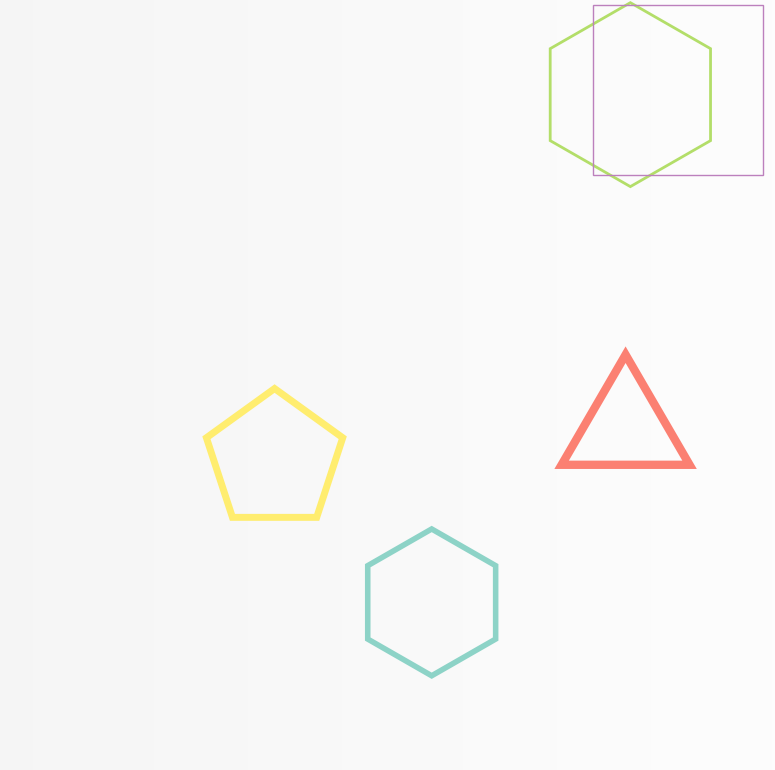[{"shape": "hexagon", "thickness": 2, "radius": 0.48, "center": [0.557, 0.218]}, {"shape": "triangle", "thickness": 3, "radius": 0.48, "center": [0.807, 0.444]}, {"shape": "hexagon", "thickness": 1, "radius": 0.6, "center": [0.813, 0.877]}, {"shape": "square", "thickness": 0.5, "radius": 0.55, "center": [0.875, 0.883]}, {"shape": "pentagon", "thickness": 2.5, "radius": 0.46, "center": [0.354, 0.403]}]